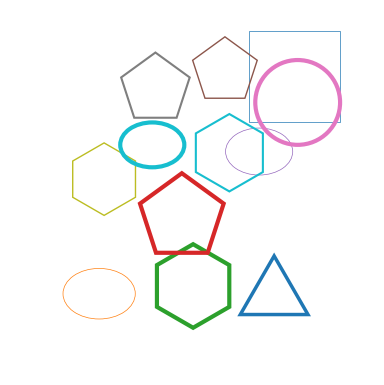[{"shape": "square", "thickness": 0.5, "radius": 0.59, "center": [0.764, 0.801]}, {"shape": "triangle", "thickness": 2.5, "radius": 0.51, "center": [0.712, 0.234]}, {"shape": "oval", "thickness": 0.5, "radius": 0.47, "center": [0.257, 0.237]}, {"shape": "hexagon", "thickness": 3, "radius": 0.54, "center": [0.502, 0.257]}, {"shape": "pentagon", "thickness": 3, "radius": 0.57, "center": [0.472, 0.436]}, {"shape": "oval", "thickness": 0.5, "radius": 0.44, "center": [0.673, 0.606]}, {"shape": "pentagon", "thickness": 1, "radius": 0.44, "center": [0.584, 0.816]}, {"shape": "circle", "thickness": 3, "radius": 0.55, "center": [0.773, 0.734]}, {"shape": "pentagon", "thickness": 1.5, "radius": 0.47, "center": [0.404, 0.77]}, {"shape": "hexagon", "thickness": 1, "radius": 0.47, "center": [0.27, 0.535]}, {"shape": "hexagon", "thickness": 1.5, "radius": 0.5, "center": [0.596, 0.603]}, {"shape": "oval", "thickness": 3, "radius": 0.42, "center": [0.396, 0.624]}]